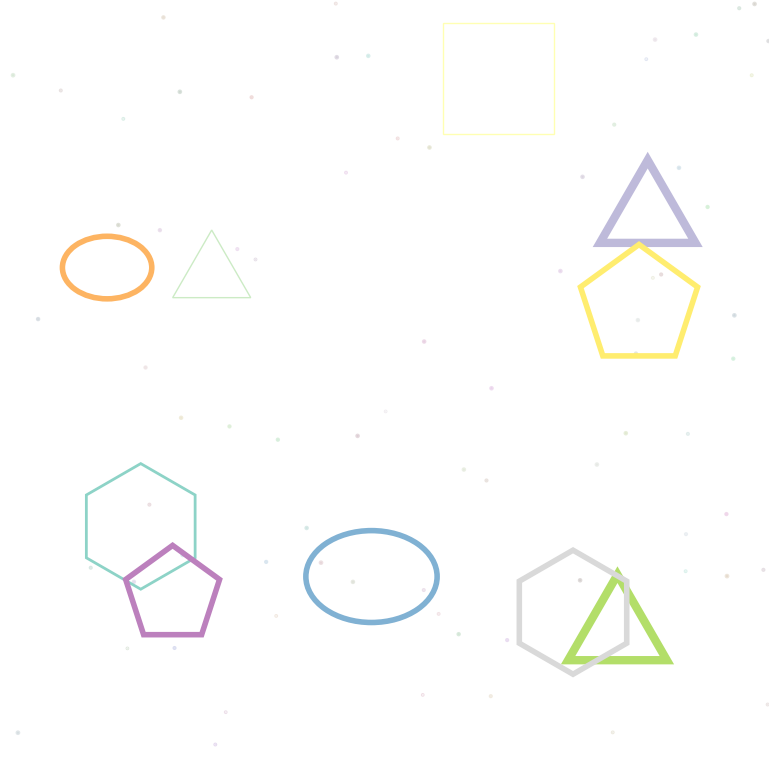[{"shape": "hexagon", "thickness": 1, "radius": 0.41, "center": [0.183, 0.316]}, {"shape": "square", "thickness": 0.5, "radius": 0.36, "center": [0.647, 0.898]}, {"shape": "triangle", "thickness": 3, "radius": 0.36, "center": [0.841, 0.72]}, {"shape": "oval", "thickness": 2, "radius": 0.43, "center": [0.482, 0.251]}, {"shape": "oval", "thickness": 2, "radius": 0.29, "center": [0.139, 0.653]}, {"shape": "triangle", "thickness": 3, "radius": 0.37, "center": [0.802, 0.18]}, {"shape": "hexagon", "thickness": 2, "radius": 0.4, "center": [0.744, 0.205]}, {"shape": "pentagon", "thickness": 2, "radius": 0.32, "center": [0.224, 0.228]}, {"shape": "triangle", "thickness": 0.5, "radius": 0.29, "center": [0.275, 0.643]}, {"shape": "pentagon", "thickness": 2, "radius": 0.4, "center": [0.83, 0.602]}]